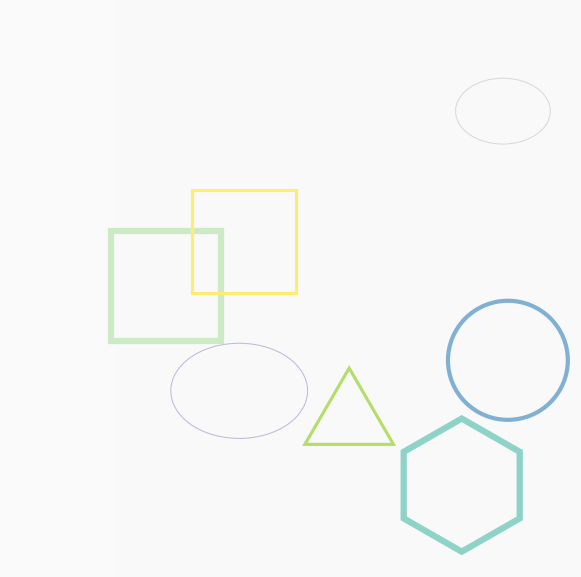[{"shape": "hexagon", "thickness": 3, "radius": 0.58, "center": [0.794, 0.159]}, {"shape": "oval", "thickness": 0.5, "radius": 0.59, "center": [0.412, 0.322]}, {"shape": "circle", "thickness": 2, "radius": 0.52, "center": [0.874, 0.375]}, {"shape": "triangle", "thickness": 1.5, "radius": 0.44, "center": [0.601, 0.274]}, {"shape": "oval", "thickness": 0.5, "radius": 0.41, "center": [0.865, 0.807]}, {"shape": "square", "thickness": 3, "radius": 0.47, "center": [0.285, 0.504]}, {"shape": "square", "thickness": 1.5, "radius": 0.45, "center": [0.419, 0.581]}]